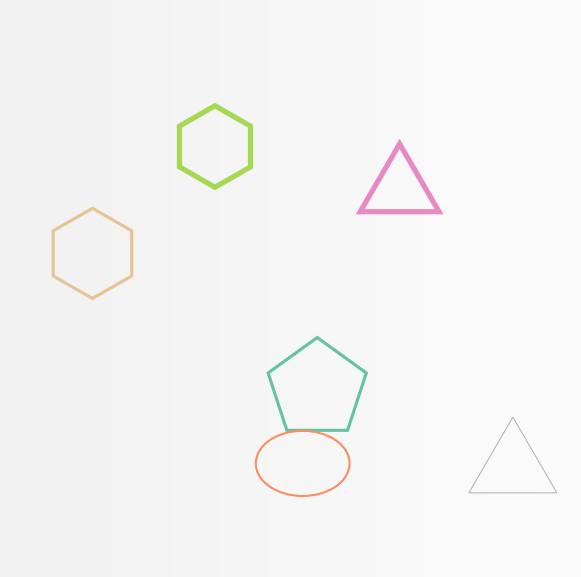[{"shape": "pentagon", "thickness": 1.5, "radius": 0.44, "center": [0.546, 0.326]}, {"shape": "oval", "thickness": 1, "radius": 0.4, "center": [0.521, 0.197]}, {"shape": "triangle", "thickness": 2.5, "radius": 0.39, "center": [0.688, 0.672]}, {"shape": "hexagon", "thickness": 2.5, "radius": 0.35, "center": [0.37, 0.745]}, {"shape": "hexagon", "thickness": 1.5, "radius": 0.39, "center": [0.159, 0.56]}, {"shape": "triangle", "thickness": 0.5, "radius": 0.44, "center": [0.882, 0.189]}]